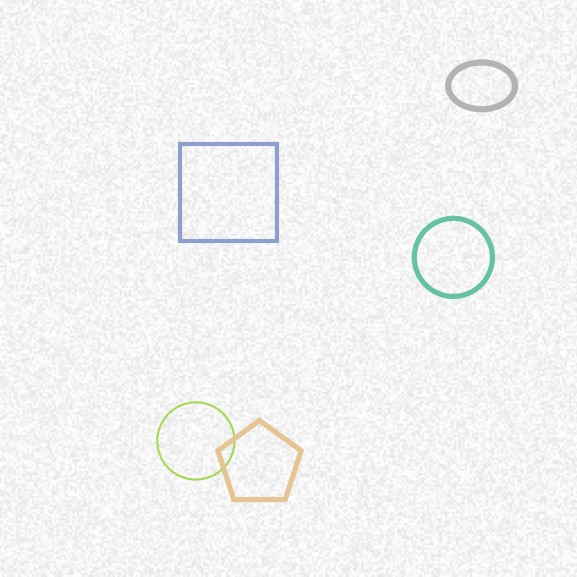[{"shape": "circle", "thickness": 2.5, "radius": 0.34, "center": [0.785, 0.553]}, {"shape": "square", "thickness": 2, "radius": 0.42, "center": [0.396, 0.666]}, {"shape": "circle", "thickness": 1, "radius": 0.33, "center": [0.339, 0.236]}, {"shape": "pentagon", "thickness": 2.5, "radius": 0.38, "center": [0.449, 0.195]}, {"shape": "oval", "thickness": 3, "radius": 0.29, "center": [0.834, 0.85]}]